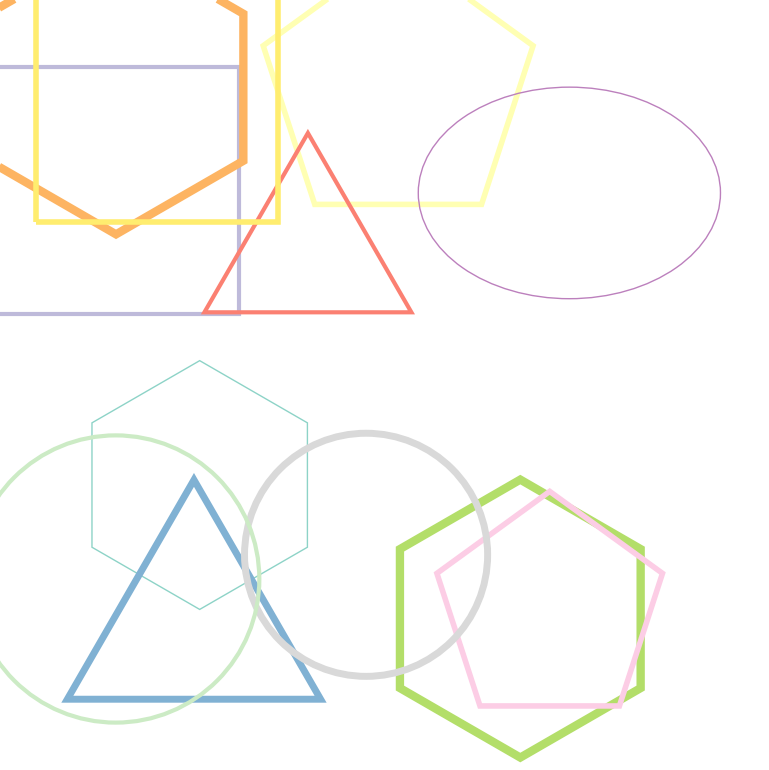[{"shape": "hexagon", "thickness": 0.5, "radius": 0.81, "center": [0.259, 0.37]}, {"shape": "pentagon", "thickness": 2, "radius": 0.92, "center": [0.517, 0.884]}, {"shape": "square", "thickness": 1.5, "radius": 0.8, "center": [0.15, 0.753]}, {"shape": "triangle", "thickness": 1.5, "radius": 0.78, "center": [0.4, 0.672]}, {"shape": "triangle", "thickness": 2.5, "radius": 0.95, "center": [0.252, 0.187]}, {"shape": "hexagon", "thickness": 3, "radius": 0.95, "center": [0.151, 0.887]}, {"shape": "hexagon", "thickness": 3, "radius": 0.9, "center": [0.676, 0.197]}, {"shape": "pentagon", "thickness": 2, "radius": 0.77, "center": [0.714, 0.208]}, {"shape": "circle", "thickness": 2.5, "radius": 0.79, "center": [0.475, 0.279]}, {"shape": "oval", "thickness": 0.5, "radius": 0.98, "center": [0.739, 0.749]}, {"shape": "circle", "thickness": 1.5, "radius": 0.93, "center": [0.15, 0.248]}, {"shape": "square", "thickness": 2, "radius": 0.79, "center": [0.204, 0.869]}]